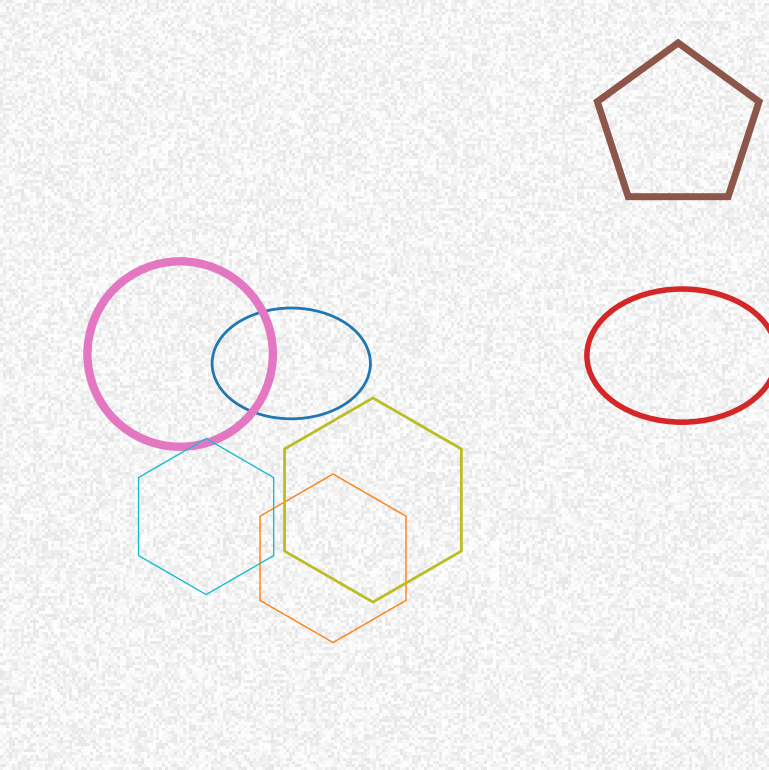[{"shape": "oval", "thickness": 1, "radius": 0.51, "center": [0.378, 0.528]}, {"shape": "hexagon", "thickness": 0.5, "radius": 0.55, "center": [0.432, 0.275]}, {"shape": "oval", "thickness": 2, "radius": 0.62, "center": [0.886, 0.538]}, {"shape": "pentagon", "thickness": 2.5, "radius": 0.55, "center": [0.881, 0.834]}, {"shape": "circle", "thickness": 3, "radius": 0.6, "center": [0.234, 0.54]}, {"shape": "hexagon", "thickness": 1, "radius": 0.66, "center": [0.484, 0.351]}, {"shape": "hexagon", "thickness": 0.5, "radius": 0.51, "center": [0.268, 0.329]}]